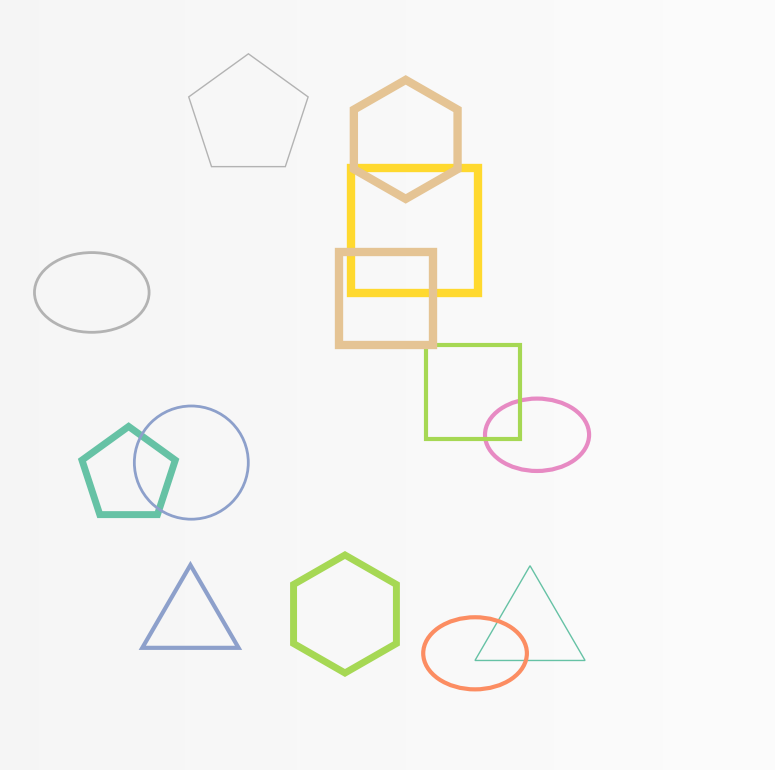[{"shape": "triangle", "thickness": 0.5, "radius": 0.41, "center": [0.684, 0.183]}, {"shape": "pentagon", "thickness": 2.5, "radius": 0.32, "center": [0.166, 0.383]}, {"shape": "oval", "thickness": 1.5, "radius": 0.33, "center": [0.613, 0.152]}, {"shape": "triangle", "thickness": 1.5, "radius": 0.36, "center": [0.246, 0.195]}, {"shape": "circle", "thickness": 1, "radius": 0.37, "center": [0.247, 0.399]}, {"shape": "oval", "thickness": 1.5, "radius": 0.34, "center": [0.693, 0.435]}, {"shape": "square", "thickness": 1.5, "radius": 0.31, "center": [0.61, 0.491]}, {"shape": "hexagon", "thickness": 2.5, "radius": 0.38, "center": [0.445, 0.203]}, {"shape": "square", "thickness": 3, "radius": 0.41, "center": [0.535, 0.7]}, {"shape": "square", "thickness": 3, "radius": 0.3, "center": [0.498, 0.613]}, {"shape": "hexagon", "thickness": 3, "radius": 0.39, "center": [0.523, 0.819]}, {"shape": "oval", "thickness": 1, "radius": 0.37, "center": [0.118, 0.62]}, {"shape": "pentagon", "thickness": 0.5, "radius": 0.4, "center": [0.321, 0.849]}]